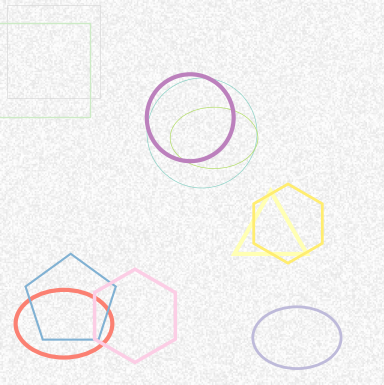[{"shape": "circle", "thickness": 0.5, "radius": 0.71, "center": [0.525, 0.655]}, {"shape": "triangle", "thickness": 3, "radius": 0.54, "center": [0.703, 0.395]}, {"shape": "oval", "thickness": 2, "radius": 0.57, "center": [0.771, 0.123]}, {"shape": "oval", "thickness": 3, "radius": 0.63, "center": [0.166, 0.159]}, {"shape": "pentagon", "thickness": 1.5, "radius": 0.62, "center": [0.184, 0.218]}, {"shape": "oval", "thickness": 0.5, "radius": 0.57, "center": [0.556, 0.642]}, {"shape": "hexagon", "thickness": 2.5, "radius": 0.61, "center": [0.351, 0.18]}, {"shape": "square", "thickness": 0.5, "radius": 0.6, "center": [0.139, 0.866]}, {"shape": "circle", "thickness": 3, "radius": 0.56, "center": [0.494, 0.694]}, {"shape": "square", "thickness": 1, "radius": 0.61, "center": [0.111, 0.818]}, {"shape": "hexagon", "thickness": 2, "radius": 0.51, "center": [0.748, 0.419]}]